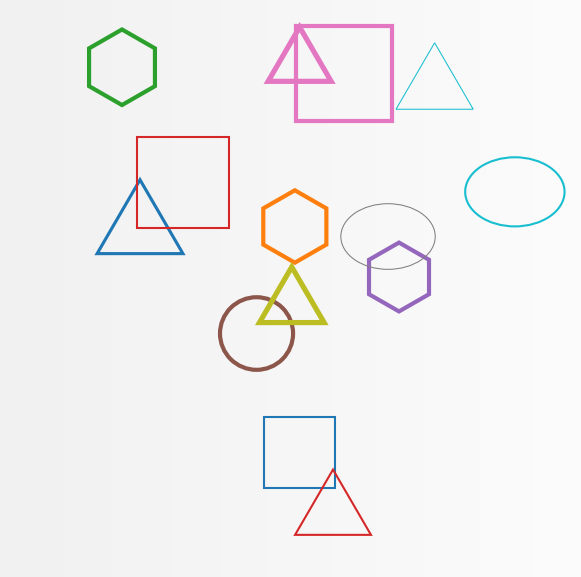[{"shape": "triangle", "thickness": 1.5, "radius": 0.43, "center": [0.241, 0.603]}, {"shape": "square", "thickness": 1, "radius": 0.31, "center": [0.516, 0.216]}, {"shape": "hexagon", "thickness": 2, "radius": 0.31, "center": [0.507, 0.607]}, {"shape": "hexagon", "thickness": 2, "radius": 0.33, "center": [0.21, 0.883]}, {"shape": "triangle", "thickness": 1, "radius": 0.38, "center": [0.573, 0.111]}, {"shape": "square", "thickness": 1, "radius": 0.4, "center": [0.315, 0.683]}, {"shape": "hexagon", "thickness": 2, "radius": 0.3, "center": [0.686, 0.519]}, {"shape": "circle", "thickness": 2, "radius": 0.31, "center": [0.441, 0.422]}, {"shape": "square", "thickness": 2, "radius": 0.41, "center": [0.592, 0.872]}, {"shape": "triangle", "thickness": 2.5, "radius": 0.31, "center": [0.516, 0.89]}, {"shape": "oval", "thickness": 0.5, "radius": 0.41, "center": [0.668, 0.59]}, {"shape": "triangle", "thickness": 2.5, "radius": 0.32, "center": [0.502, 0.473]}, {"shape": "oval", "thickness": 1, "radius": 0.43, "center": [0.886, 0.667]}, {"shape": "triangle", "thickness": 0.5, "radius": 0.38, "center": [0.748, 0.848]}]